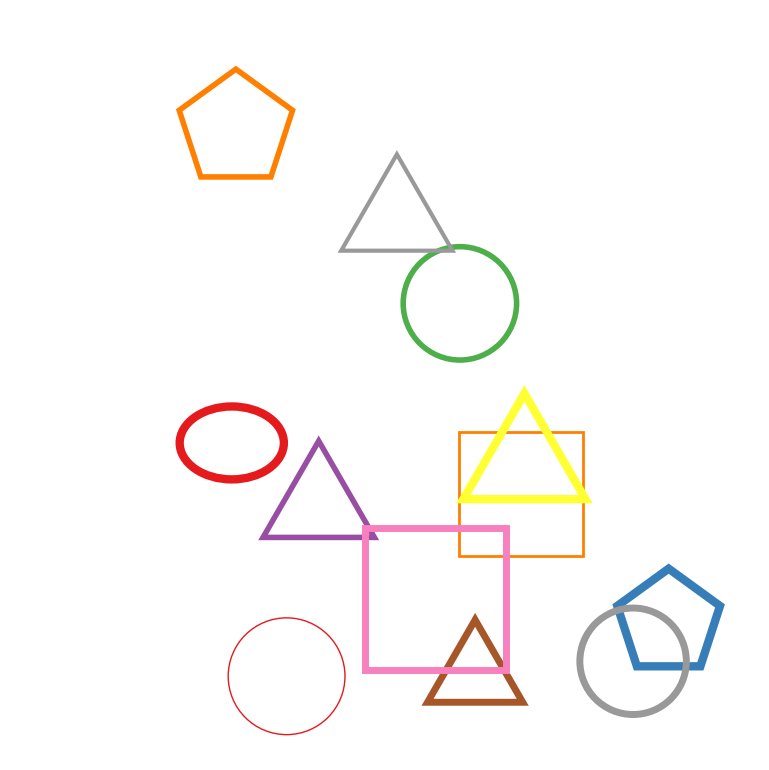[{"shape": "circle", "thickness": 0.5, "radius": 0.38, "center": [0.372, 0.122]}, {"shape": "oval", "thickness": 3, "radius": 0.34, "center": [0.301, 0.425]}, {"shape": "pentagon", "thickness": 3, "radius": 0.35, "center": [0.868, 0.191]}, {"shape": "circle", "thickness": 2, "radius": 0.37, "center": [0.597, 0.606]}, {"shape": "triangle", "thickness": 2, "radius": 0.42, "center": [0.414, 0.344]}, {"shape": "pentagon", "thickness": 2, "radius": 0.39, "center": [0.306, 0.833]}, {"shape": "square", "thickness": 1, "radius": 0.4, "center": [0.676, 0.358]}, {"shape": "triangle", "thickness": 3, "radius": 0.46, "center": [0.681, 0.398]}, {"shape": "triangle", "thickness": 2.5, "radius": 0.36, "center": [0.617, 0.124]}, {"shape": "square", "thickness": 2.5, "radius": 0.46, "center": [0.565, 0.222]}, {"shape": "circle", "thickness": 2.5, "radius": 0.35, "center": [0.822, 0.141]}, {"shape": "triangle", "thickness": 1.5, "radius": 0.42, "center": [0.515, 0.716]}]